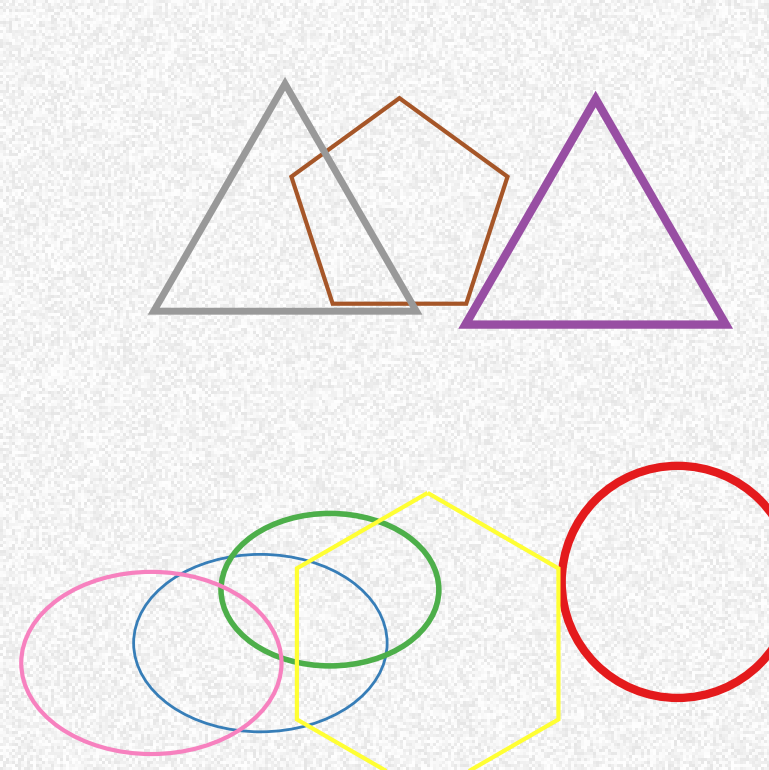[{"shape": "circle", "thickness": 3, "radius": 0.75, "center": [0.88, 0.244]}, {"shape": "oval", "thickness": 1, "radius": 0.82, "center": [0.338, 0.165]}, {"shape": "oval", "thickness": 2, "radius": 0.71, "center": [0.428, 0.234]}, {"shape": "triangle", "thickness": 3, "radius": 0.98, "center": [0.774, 0.676]}, {"shape": "hexagon", "thickness": 1.5, "radius": 0.98, "center": [0.555, 0.164]}, {"shape": "pentagon", "thickness": 1.5, "radius": 0.74, "center": [0.519, 0.725]}, {"shape": "oval", "thickness": 1.5, "radius": 0.85, "center": [0.197, 0.139]}, {"shape": "triangle", "thickness": 2.5, "radius": 0.98, "center": [0.37, 0.694]}]